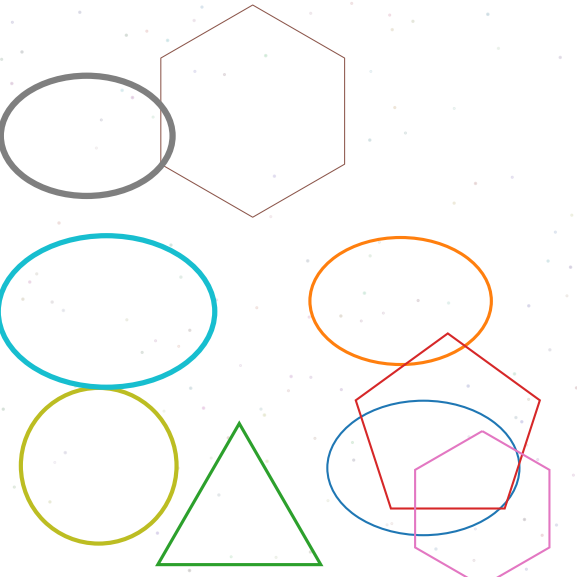[{"shape": "oval", "thickness": 1, "radius": 0.83, "center": [0.733, 0.189]}, {"shape": "oval", "thickness": 1.5, "radius": 0.79, "center": [0.694, 0.478]}, {"shape": "triangle", "thickness": 1.5, "radius": 0.81, "center": [0.414, 0.103]}, {"shape": "pentagon", "thickness": 1, "radius": 0.84, "center": [0.775, 0.254]}, {"shape": "hexagon", "thickness": 0.5, "radius": 0.92, "center": [0.438, 0.807]}, {"shape": "hexagon", "thickness": 1, "radius": 0.67, "center": [0.835, 0.118]}, {"shape": "oval", "thickness": 3, "radius": 0.74, "center": [0.15, 0.764]}, {"shape": "circle", "thickness": 2, "radius": 0.67, "center": [0.171, 0.193]}, {"shape": "oval", "thickness": 2.5, "radius": 0.94, "center": [0.184, 0.46]}]